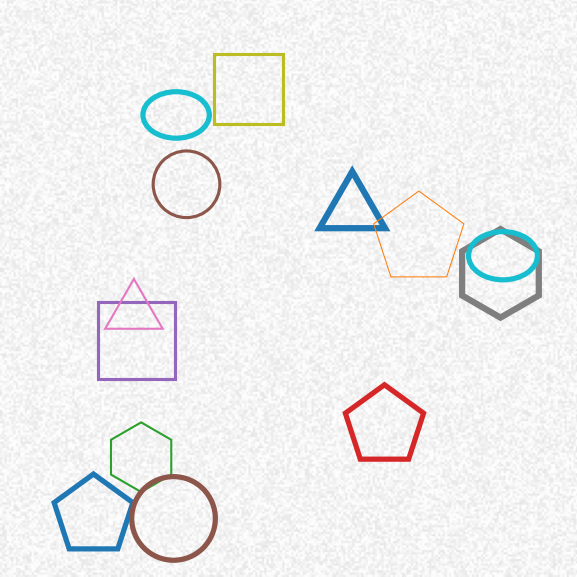[{"shape": "triangle", "thickness": 3, "radius": 0.33, "center": [0.61, 0.637]}, {"shape": "pentagon", "thickness": 2.5, "radius": 0.36, "center": [0.162, 0.107]}, {"shape": "pentagon", "thickness": 0.5, "radius": 0.41, "center": [0.725, 0.586]}, {"shape": "hexagon", "thickness": 1, "radius": 0.3, "center": [0.244, 0.207]}, {"shape": "pentagon", "thickness": 2.5, "radius": 0.36, "center": [0.666, 0.262]}, {"shape": "square", "thickness": 1.5, "radius": 0.33, "center": [0.237, 0.41]}, {"shape": "circle", "thickness": 2.5, "radius": 0.36, "center": [0.3, 0.101]}, {"shape": "circle", "thickness": 1.5, "radius": 0.29, "center": [0.323, 0.68]}, {"shape": "triangle", "thickness": 1, "radius": 0.29, "center": [0.232, 0.459]}, {"shape": "hexagon", "thickness": 3, "radius": 0.38, "center": [0.867, 0.526]}, {"shape": "square", "thickness": 1.5, "radius": 0.3, "center": [0.43, 0.845]}, {"shape": "oval", "thickness": 2.5, "radius": 0.3, "center": [0.871, 0.556]}, {"shape": "oval", "thickness": 2.5, "radius": 0.29, "center": [0.305, 0.8]}]